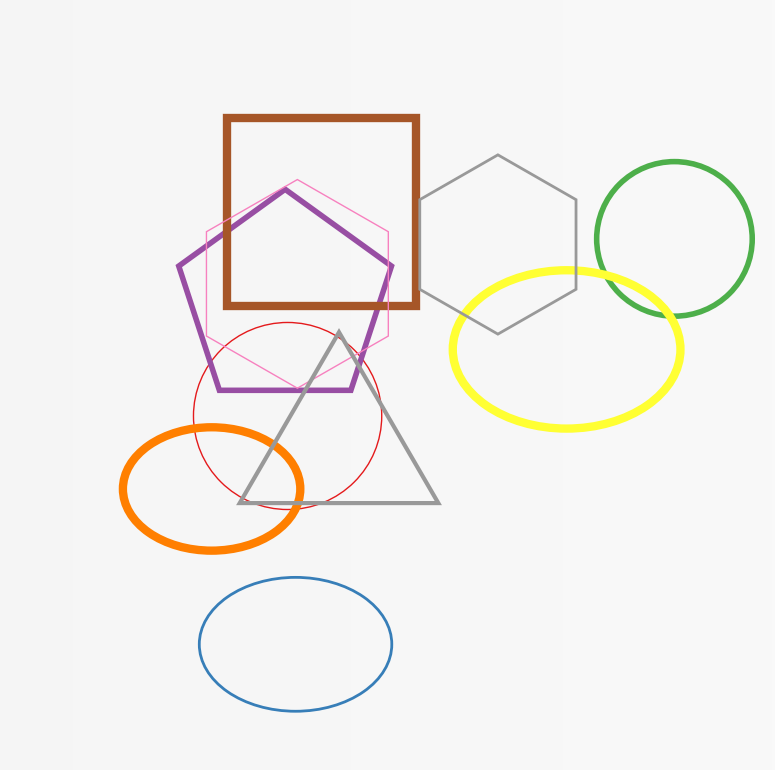[{"shape": "circle", "thickness": 0.5, "radius": 0.61, "center": [0.371, 0.46]}, {"shape": "oval", "thickness": 1, "radius": 0.62, "center": [0.381, 0.163]}, {"shape": "circle", "thickness": 2, "radius": 0.5, "center": [0.87, 0.69]}, {"shape": "pentagon", "thickness": 2, "radius": 0.72, "center": [0.368, 0.61]}, {"shape": "oval", "thickness": 3, "radius": 0.57, "center": [0.273, 0.365]}, {"shape": "oval", "thickness": 3, "radius": 0.73, "center": [0.731, 0.546]}, {"shape": "square", "thickness": 3, "radius": 0.61, "center": [0.415, 0.724]}, {"shape": "hexagon", "thickness": 0.5, "radius": 0.68, "center": [0.384, 0.631]}, {"shape": "hexagon", "thickness": 1, "radius": 0.58, "center": [0.642, 0.682]}, {"shape": "triangle", "thickness": 1.5, "radius": 0.74, "center": [0.437, 0.421]}]